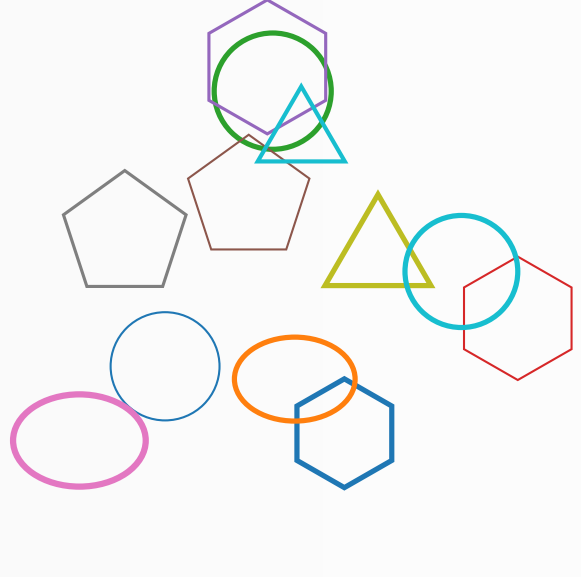[{"shape": "circle", "thickness": 1, "radius": 0.47, "center": [0.284, 0.365]}, {"shape": "hexagon", "thickness": 2.5, "radius": 0.47, "center": [0.592, 0.249]}, {"shape": "oval", "thickness": 2.5, "radius": 0.52, "center": [0.507, 0.343]}, {"shape": "circle", "thickness": 2.5, "radius": 0.5, "center": [0.469, 0.841]}, {"shape": "hexagon", "thickness": 1, "radius": 0.53, "center": [0.891, 0.448]}, {"shape": "hexagon", "thickness": 1.5, "radius": 0.58, "center": [0.46, 0.883]}, {"shape": "pentagon", "thickness": 1, "radius": 0.55, "center": [0.428, 0.656]}, {"shape": "oval", "thickness": 3, "radius": 0.57, "center": [0.137, 0.236]}, {"shape": "pentagon", "thickness": 1.5, "radius": 0.55, "center": [0.215, 0.593]}, {"shape": "triangle", "thickness": 2.5, "radius": 0.53, "center": [0.65, 0.557]}, {"shape": "circle", "thickness": 2.5, "radius": 0.49, "center": [0.794, 0.529]}, {"shape": "triangle", "thickness": 2, "radius": 0.43, "center": [0.518, 0.763]}]